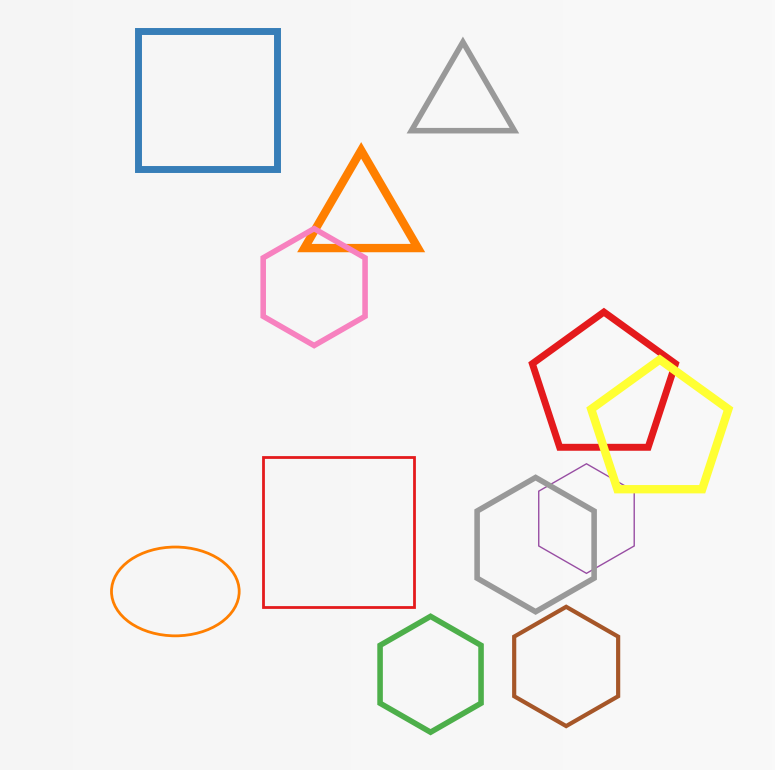[{"shape": "square", "thickness": 1, "radius": 0.49, "center": [0.437, 0.309]}, {"shape": "pentagon", "thickness": 2.5, "radius": 0.49, "center": [0.779, 0.498]}, {"shape": "square", "thickness": 2.5, "radius": 0.45, "center": [0.267, 0.87]}, {"shape": "hexagon", "thickness": 2, "radius": 0.38, "center": [0.556, 0.124]}, {"shape": "hexagon", "thickness": 0.5, "radius": 0.36, "center": [0.757, 0.327]}, {"shape": "oval", "thickness": 1, "radius": 0.41, "center": [0.226, 0.232]}, {"shape": "triangle", "thickness": 3, "radius": 0.42, "center": [0.466, 0.72]}, {"shape": "pentagon", "thickness": 3, "radius": 0.47, "center": [0.851, 0.44]}, {"shape": "hexagon", "thickness": 1.5, "radius": 0.39, "center": [0.731, 0.134]}, {"shape": "hexagon", "thickness": 2, "radius": 0.38, "center": [0.405, 0.627]}, {"shape": "triangle", "thickness": 2, "radius": 0.38, "center": [0.597, 0.869]}, {"shape": "hexagon", "thickness": 2, "radius": 0.44, "center": [0.691, 0.293]}]